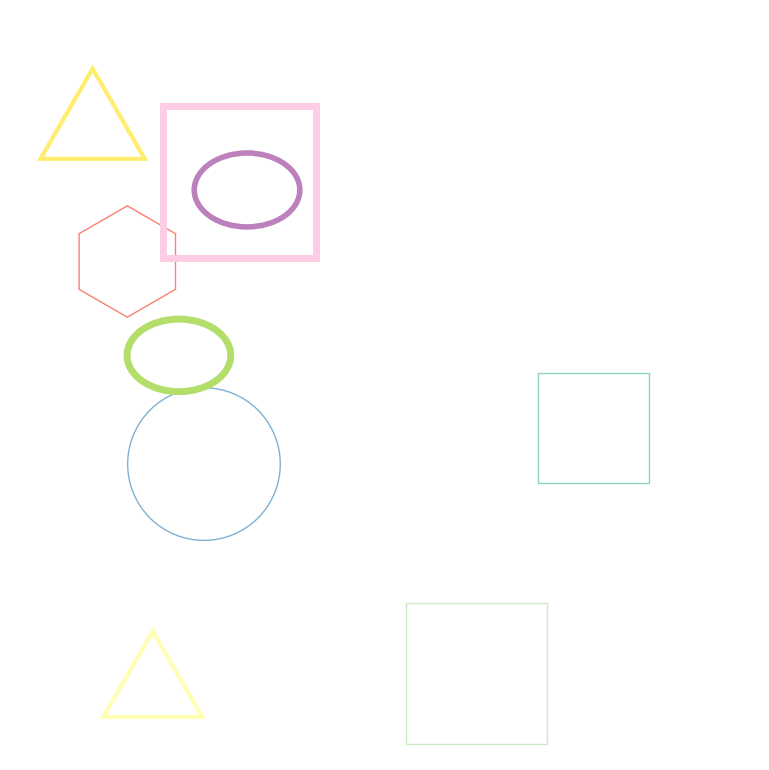[{"shape": "square", "thickness": 0.5, "radius": 0.36, "center": [0.771, 0.444]}, {"shape": "triangle", "thickness": 1.5, "radius": 0.37, "center": [0.198, 0.106]}, {"shape": "hexagon", "thickness": 0.5, "radius": 0.36, "center": [0.165, 0.66]}, {"shape": "circle", "thickness": 0.5, "radius": 0.5, "center": [0.265, 0.397]}, {"shape": "oval", "thickness": 2.5, "radius": 0.34, "center": [0.232, 0.538]}, {"shape": "square", "thickness": 2.5, "radius": 0.5, "center": [0.311, 0.764]}, {"shape": "oval", "thickness": 2, "radius": 0.34, "center": [0.321, 0.753]}, {"shape": "square", "thickness": 0.5, "radius": 0.46, "center": [0.618, 0.125]}, {"shape": "triangle", "thickness": 1.5, "radius": 0.39, "center": [0.12, 0.833]}]